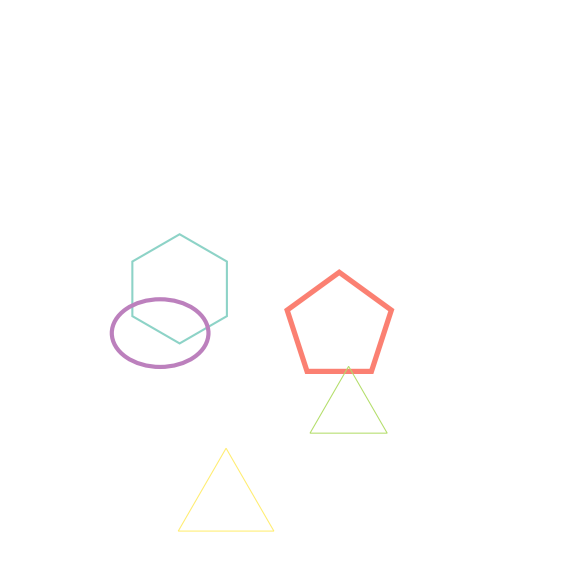[{"shape": "hexagon", "thickness": 1, "radius": 0.47, "center": [0.311, 0.499]}, {"shape": "pentagon", "thickness": 2.5, "radius": 0.47, "center": [0.587, 0.433]}, {"shape": "triangle", "thickness": 0.5, "radius": 0.39, "center": [0.604, 0.288]}, {"shape": "oval", "thickness": 2, "radius": 0.42, "center": [0.277, 0.422]}, {"shape": "triangle", "thickness": 0.5, "radius": 0.48, "center": [0.391, 0.127]}]